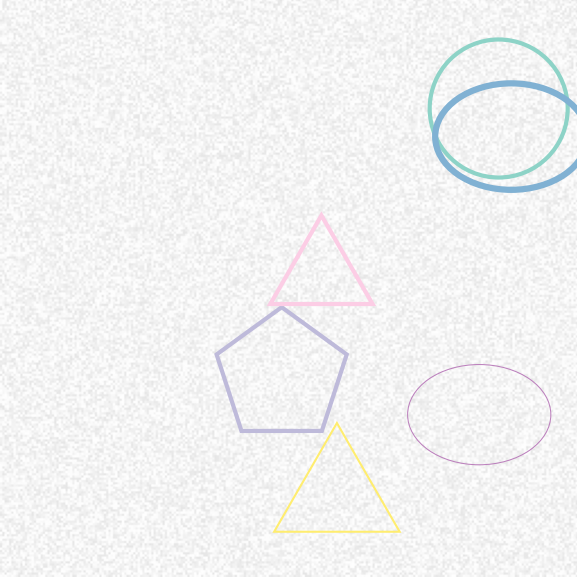[{"shape": "circle", "thickness": 2, "radius": 0.6, "center": [0.864, 0.811]}, {"shape": "pentagon", "thickness": 2, "radius": 0.59, "center": [0.488, 0.349]}, {"shape": "oval", "thickness": 3, "radius": 0.66, "center": [0.885, 0.763]}, {"shape": "triangle", "thickness": 2, "radius": 0.51, "center": [0.557, 0.524]}, {"shape": "oval", "thickness": 0.5, "radius": 0.62, "center": [0.83, 0.281]}, {"shape": "triangle", "thickness": 1, "radius": 0.63, "center": [0.583, 0.141]}]